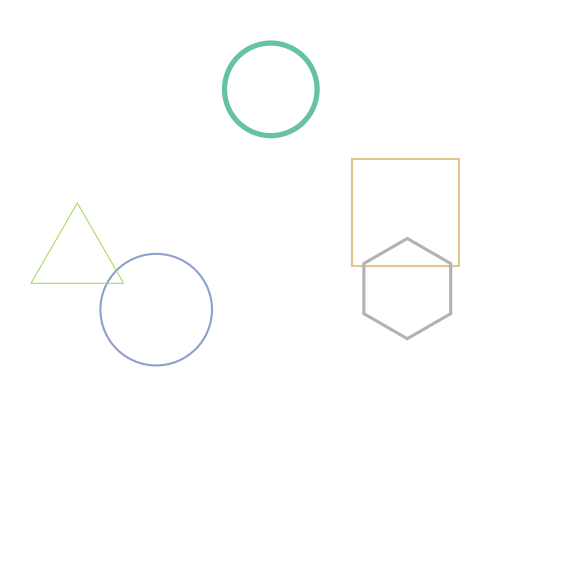[{"shape": "circle", "thickness": 2.5, "radius": 0.4, "center": [0.469, 0.844]}, {"shape": "circle", "thickness": 1, "radius": 0.48, "center": [0.27, 0.463]}, {"shape": "triangle", "thickness": 0.5, "radius": 0.46, "center": [0.134, 0.555]}, {"shape": "square", "thickness": 1, "radius": 0.46, "center": [0.702, 0.631]}, {"shape": "hexagon", "thickness": 1.5, "radius": 0.43, "center": [0.705, 0.499]}]